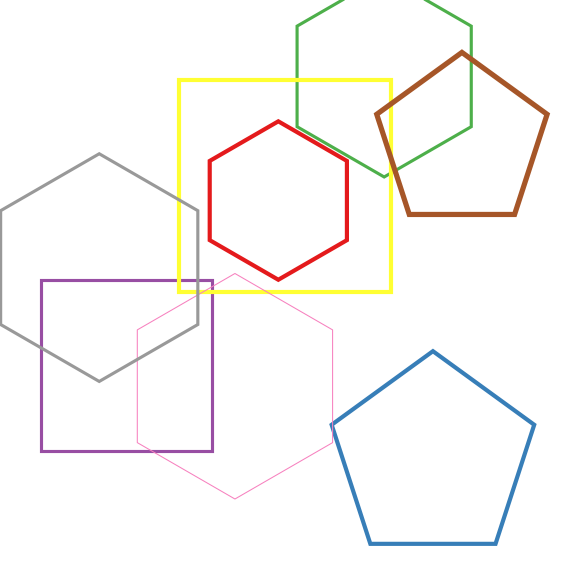[{"shape": "hexagon", "thickness": 2, "radius": 0.69, "center": [0.482, 0.652]}, {"shape": "pentagon", "thickness": 2, "radius": 0.92, "center": [0.75, 0.207]}, {"shape": "hexagon", "thickness": 1.5, "radius": 0.87, "center": [0.665, 0.867]}, {"shape": "square", "thickness": 1.5, "radius": 0.74, "center": [0.219, 0.366]}, {"shape": "square", "thickness": 2, "radius": 0.92, "center": [0.494, 0.678]}, {"shape": "pentagon", "thickness": 2.5, "radius": 0.78, "center": [0.8, 0.753]}, {"shape": "hexagon", "thickness": 0.5, "radius": 0.98, "center": [0.407, 0.33]}, {"shape": "hexagon", "thickness": 1.5, "radius": 0.99, "center": [0.172, 0.536]}]